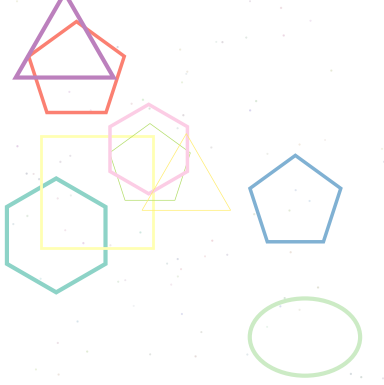[{"shape": "hexagon", "thickness": 3, "radius": 0.74, "center": [0.146, 0.389]}, {"shape": "square", "thickness": 2, "radius": 0.73, "center": [0.252, 0.502]}, {"shape": "pentagon", "thickness": 2.5, "radius": 0.65, "center": [0.199, 0.813]}, {"shape": "pentagon", "thickness": 2.5, "radius": 0.62, "center": [0.767, 0.472]}, {"shape": "pentagon", "thickness": 0.5, "radius": 0.55, "center": [0.389, 0.569]}, {"shape": "hexagon", "thickness": 2.5, "radius": 0.58, "center": [0.386, 0.613]}, {"shape": "triangle", "thickness": 3, "radius": 0.73, "center": [0.168, 0.872]}, {"shape": "oval", "thickness": 3, "radius": 0.72, "center": [0.792, 0.125]}, {"shape": "triangle", "thickness": 0.5, "radius": 0.66, "center": [0.484, 0.52]}]